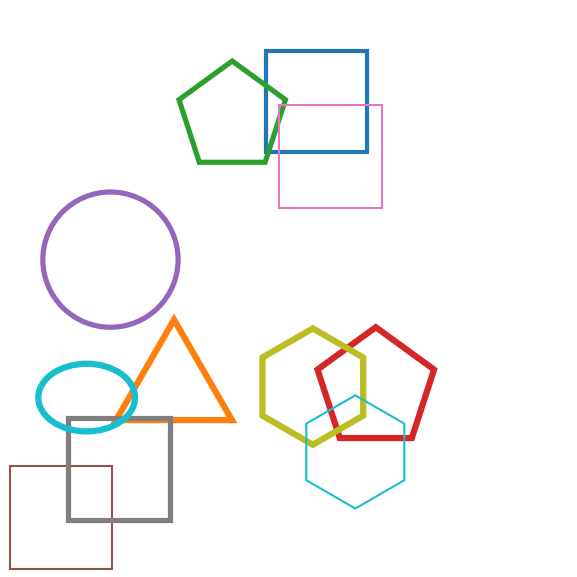[{"shape": "square", "thickness": 2, "radius": 0.44, "center": [0.548, 0.823]}, {"shape": "triangle", "thickness": 3, "radius": 0.58, "center": [0.301, 0.33]}, {"shape": "pentagon", "thickness": 2.5, "radius": 0.48, "center": [0.402, 0.797]}, {"shape": "pentagon", "thickness": 3, "radius": 0.53, "center": [0.651, 0.326]}, {"shape": "circle", "thickness": 2.5, "radius": 0.59, "center": [0.191, 0.55]}, {"shape": "square", "thickness": 1, "radius": 0.44, "center": [0.106, 0.103]}, {"shape": "square", "thickness": 1, "radius": 0.45, "center": [0.573, 0.728]}, {"shape": "square", "thickness": 2.5, "radius": 0.44, "center": [0.206, 0.187]}, {"shape": "hexagon", "thickness": 3, "radius": 0.5, "center": [0.542, 0.33]}, {"shape": "oval", "thickness": 3, "radius": 0.42, "center": [0.15, 0.311]}, {"shape": "hexagon", "thickness": 1, "radius": 0.49, "center": [0.615, 0.217]}]